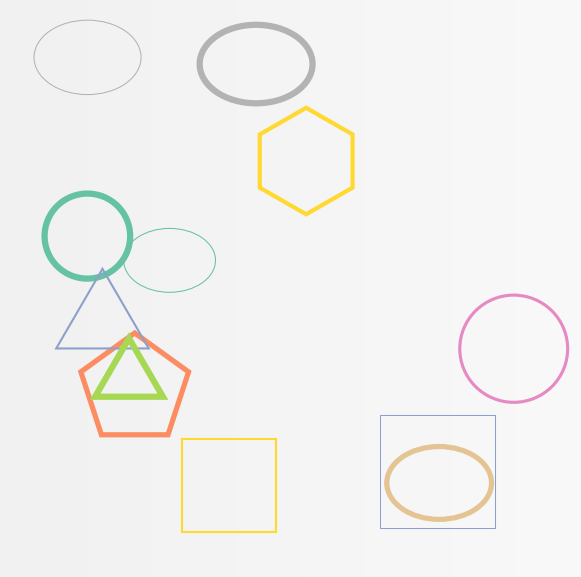[{"shape": "circle", "thickness": 3, "radius": 0.37, "center": [0.15, 0.59]}, {"shape": "oval", "thickness": 0.5, "radius": 0.4, "center": [0.292, 0.548]}, {"shape": "pentagon", "thickness": 2.5, "radius": 0.49, "center": [0.232, 0.325]}, {"shape": "square", "thickness": 0.5, "radius": 0.49, "center": [0.753, 0.183]}, {"shape": "triangle", "thickness": 1, "radius": 0.46, "center": [0.176, 0.442]}, {"shape": "circle", "thickness": 1.5, "radius": 0.46, "center": [0.884, 0.395]}, {"shape": "triangle", "thickness": 3, "radius": 0.34, "center": [0.222, 0.346]}, {"shape": "hexagon", "thickness": 2, "radius": 0.46, "center": [0.527, 0.72]}, {"shape": "square", "thickness": 1, "radius": 0.41, "center": [0.394, 0.158]}, {"shape": "oval", "thickness": 2.5, "radius": 0.45, "center": [0.756, 0.163]}, {"shape": "oval", "thickness": 0.5, "radius": 0.46, "center": [0.151, 0.9]}, {"shape": "oval", "thickness": 3, "radius": 0.49, "center": [0.441, 0.888]}]